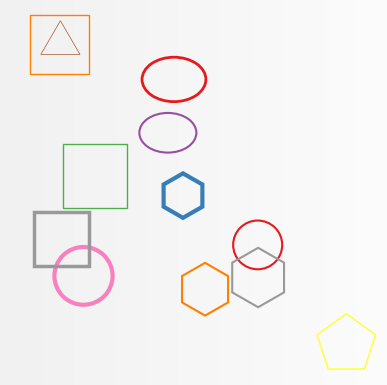[{"shape": "circle", "thickness": 1.5, "radius": 0.32, "center": [0.665, 0.364]}, {"shape": "oval", "thickness": 2, "radius": 0.41, "center": [0.449, 0.794]}, {"shape": "hexagon", "thickness": 3, "radius": 0.29, "center": [0.472, 0.492]}, {"shape": "square", "thickness": 1, "radius": 0.42, "center": [0.245, 0.542]}, {"shape": "oval", "thickness": 1.5, "radius": 0.37, "center": [0.433, 0.655]}, {"shape": "hexagon", "thickness": 1.5, "radius": 0.34, "center": [0.529, 0.249]}, {"shape": "square", "thickness": 1, "radius": 0.38, "center": [0.154, 0.885]}, {"shape": "pentagon", "thickness": 1, "radius": 0.4, "center": [0.894, 0.106]}, {"shape": "triangle", "thickness": 0.5, "radius": 0.29, "center": [0.156, 0.888]}, {"shape": "circle", "thickness": 3, "radius": 0.38, "center": [0.216, 0.283]}, {"shape": "square", "thickness": 2.5, "radius": 0.35, "center": [0.159, 0.379]}, {"shape": "hexagon", "thickness": 1.5, "radius": 0.39, "center": [0.666, 0.279]}]